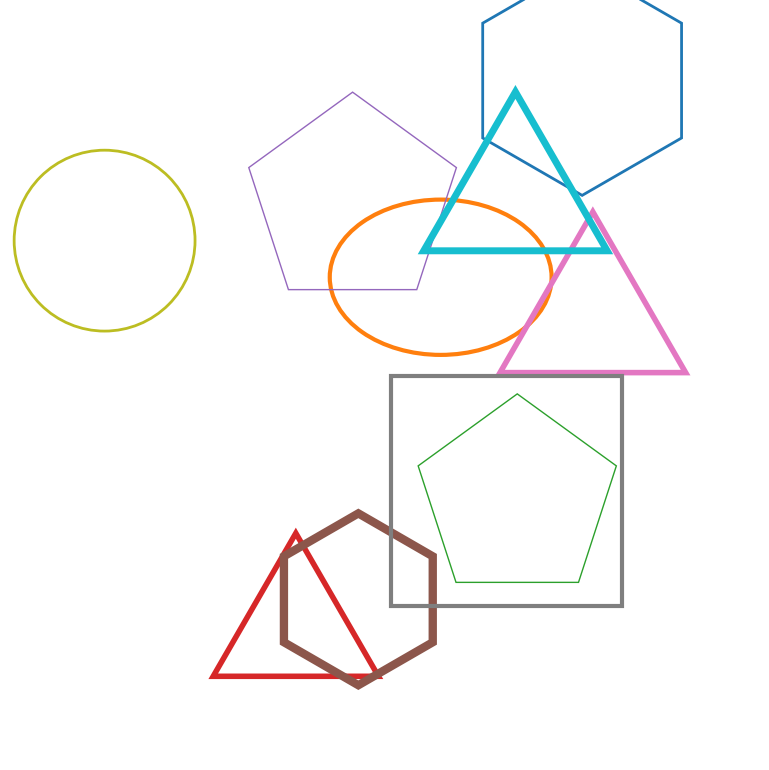[{"shape": "hexagon", "thickness": 1, "radius": 0.75, "center": [0.756, 0.895]}, {"shape": "oval", "thickness": 1.5, "radius": 0.72, "center": [0.572, 0.64]}, {"shape": "pentagon", "thickness": 0.5, "radius": 0.68, "center": [0.672, 0.353]}, {"shape": "triangle", "thickness": 2, "radius": 0.62, "center": [0.384, 0.184]}, {"shape": "pentagon", "thickness": 0.5, "radius": 0.71, "center": [0.458, 0.739]}, {"shape": "hexagon", "thickness": 3, "radius": 0.56, "center": [0.465, 0.222]}, {"shape": "triangle", "thickness": 2, "radius": 0.7, "center": [0.77, 0.586]}, {"shape": "square", "thickness": 1.5, "radius": 0.75, "center": [0.658, 0.362]}, {"shape": "circle", "thickness": 1, "radius": 0.59, "center": [0.136, 0.687]}, {"shape": "triangle", "thickness": 2.5, "radius": 0.69, "center": [0.669, 0.743]}]